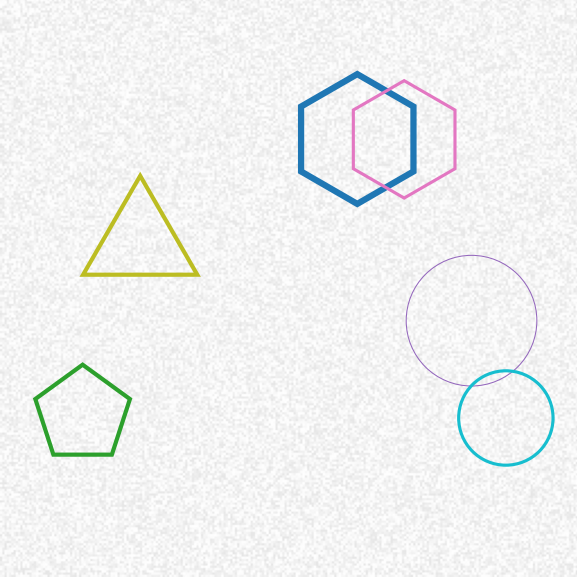[{"shape": "hexagon", "thickness": 3, "radius": 0.56, "center": [0.619, 0.758]}, {"shape": "pentagon", "thickness": 2, "radius": 0.43, "center": [0.143, 0.282]}, {"shape": "circle", "thickness": 0.5, "radius": 0.57, "center": [0.816, 0.444]}, {"shape": "hexagon", "thickness": 1.5, "radius": 0.51, "center": [0.7, 0.758]}, {"shape": "triangle", "thickness": 2, "radius": 0.57, "center": [0.243, 0.581]}, {"shape": "circle", "thickness": 1.5, "radius": 0.41, "center": [0.876, 0.275]}]